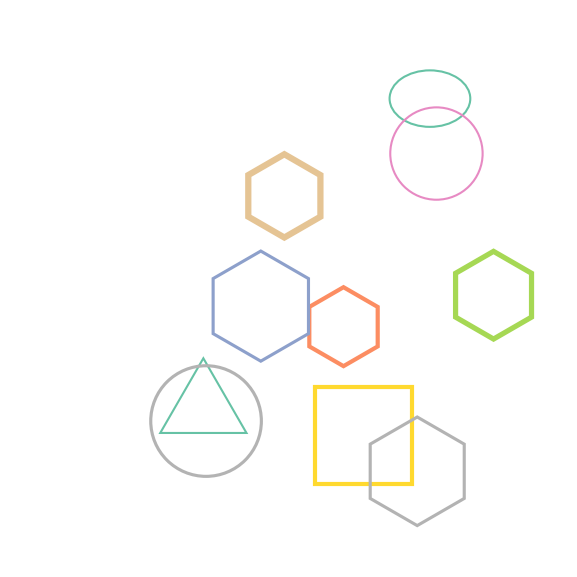[{"shape": "oval", "thickness": 1, "radius": 0.35, "center": [0.744, 0.828]}, {"shape": "triangle", "thickness": 1, "radius": 0.43, "center": [0.352, 0.293]}, {"shape": "hexagon", "thickness": 2, "radius": 0.34, "center": [0.595, 0.433]}, {"shape": "hexagon", "thickness": 1.5, "radius": 0.48, "center": [0.452, 0.469]}, {"shape": "circle", "thickness": 1, "radius": 0.4, "center": [0.756, 0.733]}, {"shape": "hexagon", "thickness": 2.5, "radius": 0.38, "center": [0.855, 0.488]}, {"shape": "square", "thickness": 2, "radius": 0.42, "center": [0.629, 0.244]}, {"shape": "hexagon", "thickness": 3, "radius": 0.36, "center": [0.492, 0.66]}, {"shape": "hexagon", "thickness": 1.5, "radius": 0.47, "center": [0.722, 0.183]}, {"shape": "circle", "thickness": 1.5, "radius": 0.48, "center": [0.357, 0.27]}]